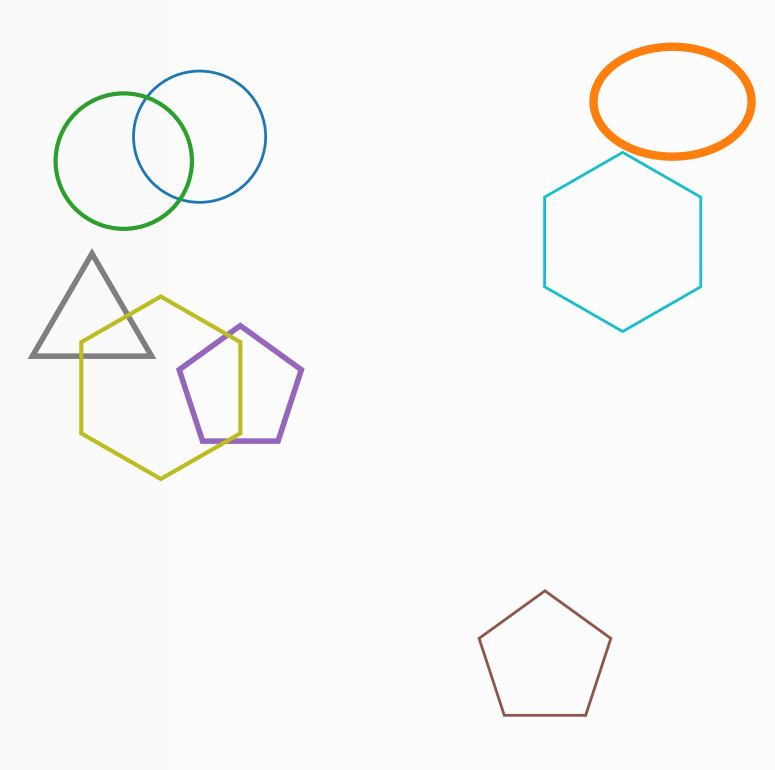[{"shape": "circle", "thickness": 1, "radius": 0.43, "center": [0.258, 0.822]}, {"shape": "oval", "thickness": 3, "radius": 0.51, "center": [0.868, 0.868]}, {"shape": "circle", "thickness": 1.5, "radius": 0.44, "center": [0.16, 0.791]}, {"shape": "pentagon", "thickness": 2, "radius": 0.41, "center": [0.31, 0.494]}, {"shape": "pentagon", "thickness": 1, "radius": 0.45, "center": [0.703, 0.143]}, {"shape": "triangle", "thickness": 2, "radius": 0.44, "center": [0.119, 0.582]}, {"shape": "hexagon", "thickness": 1.5, "radius": 0.59, "center": [0.208, 0.496]}, {"shape": "hexagon", "thickness": 1, "radius": 0.58, "center": [0.803, 0.686]}]